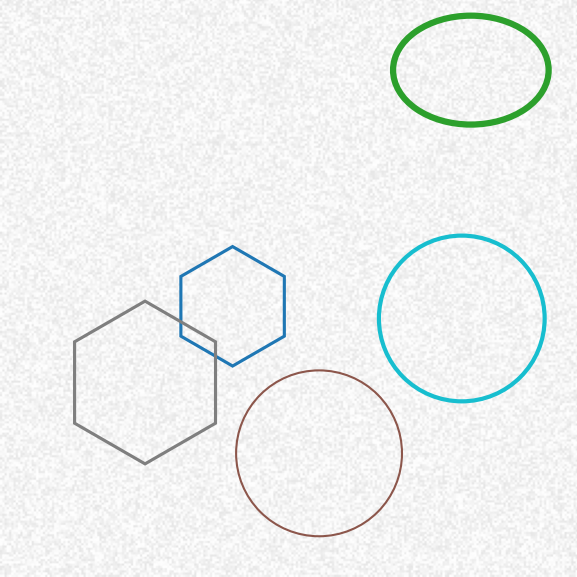[{"shape": "hexagon", "thickness": 1.5, "radius": 0.52, "center": [0.403, 0.469]}, {"shape": "oval", "thickness": 3, "radius": 0.67, "center": [0.815, 0.878]}, {"shape": "circle", "thickness": 1, "radius": 0.72, "center": [0.552, 0.214]}, {"shape": "hexagon", "thickness": 1.5, "radius": 0.7, "center": [0.251, 0.337]}, {"shape": "circle", "thickness": 2, "radius": 0.72, "center": [0.8, 0.448]}]